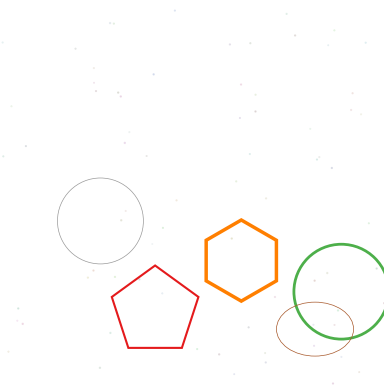[{"shape": "pentagon", "thickness": 1.5, "radius": 0.59, "center": [0.403, 0.192]}, {"shape": "circle", "thickness": 2, "radius": 0.62, "center": [0.887, 0.242]}, {"shape": "hexagon", "thickness": 2.5, "radius": 0.53, "center": [0.627, 0.323]}, {"shape": "oval", "thickness": 0.5, "radius": 0.5, "center": [0.818, 0.145]}, {"shape": "circle", "thickness": 0.5, "radius": 0.56, "center": [0.261, 0.426]}]